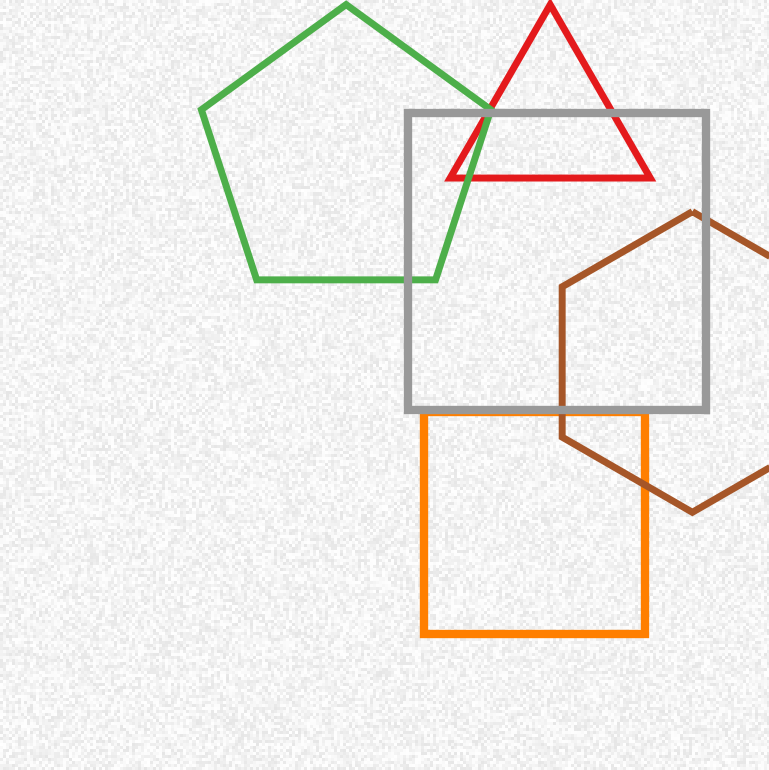[{"shape": "triangle", "thickness": 2.5, "radius": 0.75, "center": [0.715, 0.844]}, {"shape": "pentagon", "thickness": 2.5, "radius": 0.99, "center": [0.449, 0.796]}, {"shape": "square", "thickness": 3, "radius": 0.72, "center": [0.694, 0.321]}, {"shape": "hexagon", "thickness": 2.5, "radius": 0.98, "center": [0.899, 0.53]}, {"shape": "square", "thickness": 3, "radius": 0.97, "center": [0.723, 0.66]}]